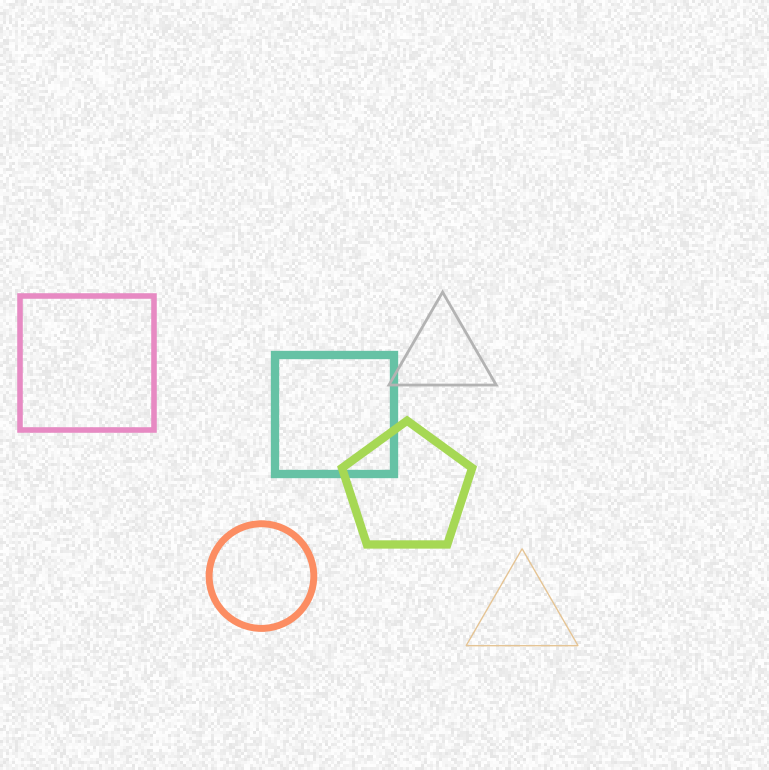[{"shape": "square", "thickness": 3, "radius": 0.39, "center": [0.434, 0.461]}, {"shape": "circle", "thickness": 2.5, "radius": 0.34, "center": [0.34, 0.252]}, {"shape": "square", "thickness": 2, "radius": 0.43, "center": [0.113, 0.529]}, {"shape": "pentagon", "thickness": 3, "radius": 0.44, "center": [0.529, 0.365]}, {"shape": "triangle", "thickness": 0.5, "radius": 0.42, "center": [0.678, 0.203]}, {"shape": "triangle", "thickness": 1, "radius": 0.4, "center": [0.575, 0.54]}]